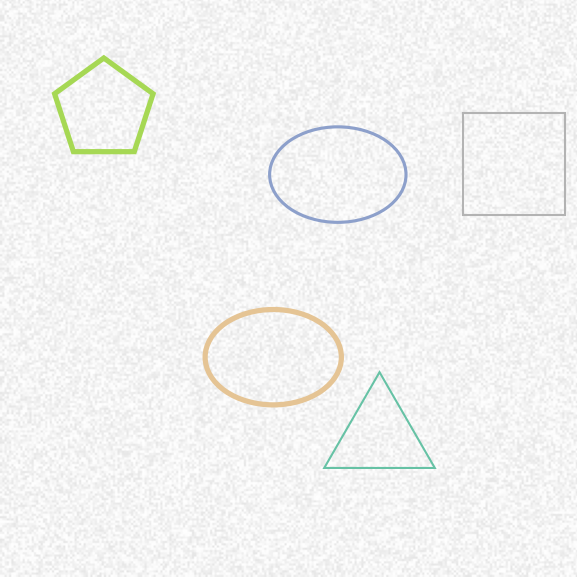[{"shape": "triangle", "thickness": 1, "radius": 0.55, "center": [0.657, 0.244]}, {"shape": "oval", "thickness": 1.5, "radius": 0.59, "center": [0.585, 0.697]}, {"shape": "pentagon", "thickness": 2.5, "radius": 0.45, "center": [0.18, 0.809]}, {"shape": "oval", "thickness": 2.5, "radius": 0.59, "center": [0.473, 0.381]}, {"shape": "square", "thickness": 1, "radius": 0.44, "center": [0.89, 0.715]}]